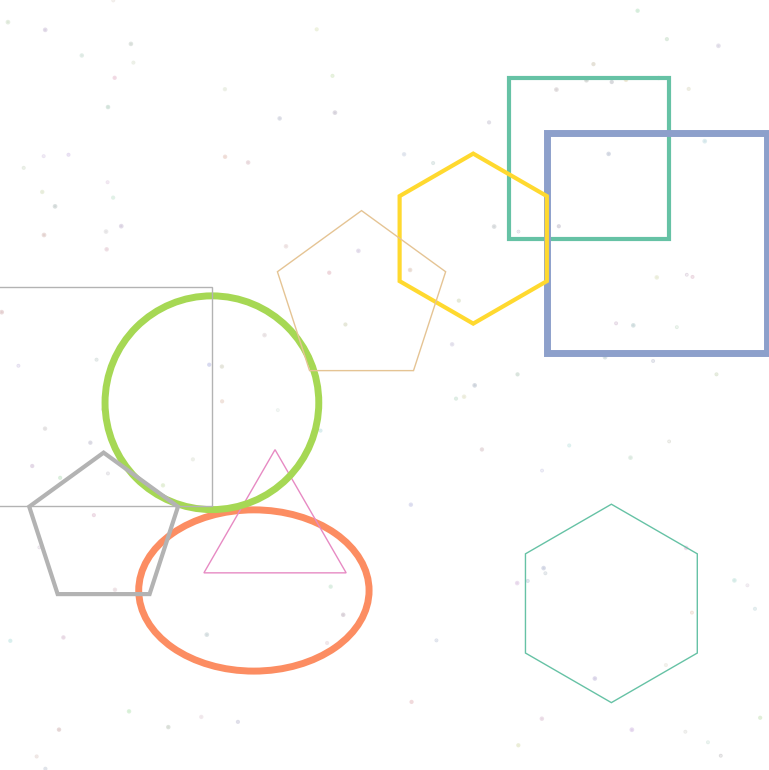[{"shape": "hexagon", "thickness": 0.5, "radius": 0.64, "center": [0.794, 0.216]}, {"shape": "square", "thickness": 1.5, "radius": 0.52, "center": [0.765, 0.794]}, {"shape": "oval", "thickness": 2.5, "radius": 0.75, "center": [0.33, 0.233]}, {"shape": "square", "thickness": 2.5, "radius": 0.71, "center": [0.853, 0.684]}, {"shape": "triangle", "thickness": 0.5, "radius": 0.53, "center": [0.357, 0.309]}, {"shape": "circle", "thickness": 2.5, "radius": 0.69, "center": [0.275, 0.477]}, {"shape": "hexagon", "thickness": 1.5, "radius": 0.55, "center": [0.615, 0.69]}, {"shape": "pentagon", "thickness": 0.5, "radius": 0.57, "center": [0.47, 0.612]}, {"shape": "square", "thickness": 0.5, "radius": 0.71, "center": [0.132, 0.485]}, {"shape": "pentagon", "thickness": 1.5, "radius": 0.51, "center": [0.135, 0.311]}]